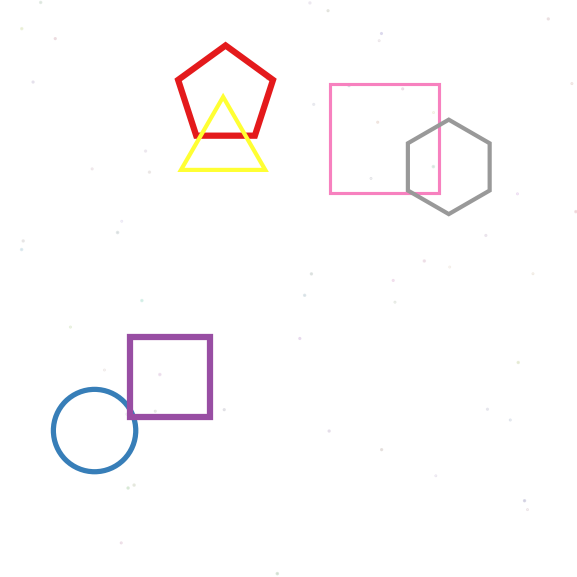[{"shape": "pentagon", "thickness": 3, "radius": 0.43, "center": [0.391, 0.834]}, {"shape": "circle", "thickness": 2.5, "radius": 0.36, "center": [0.164, 0.254]}, {"shape": "square", "thickness": 3, "radius": 0.34, "center": [0.294, 0.346]}, {"shape": "triangle", "thickness": 2, "radius": 0.42, "center": [0.386, 0.747]}, {"shape": "square", "thickness": 1.5, "radius": 0.47, "center": [0.666, 0.76]}, {"shape": "hexagon", "thickness": 2, "radius": 0.41, "center": [0.777, 0.71]}]